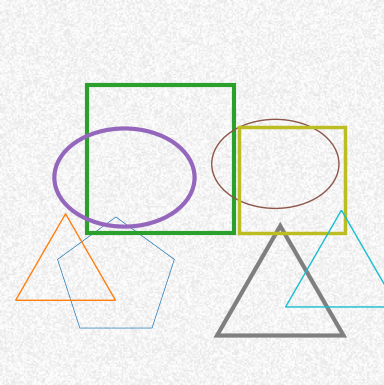[{"shape": "pentagon", "thickness": 0.5, "radius": 0.8, "center": [0.301, 0.277]}, {"shape": "triangle", "thickness": 1, "radius": 0.75, "center": [0.17, 0.295]}, {"shape": "square", "thickness": 3, "radius": 0.96, "center": [0.417, 0.586]}, {"shape": "oval", "thickness": 3, "radius": 0.91, "center": [0.323, 0.539]}, {"shape": "oval", "thickness": 1, "radius": 0.83, "center": [0.715, 0.574]}, {"shape": "triangle", "thickness": 3, "radius": 0.95, "center": [0.728, 0.223]}, {"shape": "square", "thickness": 2.5, "radius": 0.69, "center": [0.759, 0.532]}, {"shape": "triangle", "thickness": 1, "radius": 0.84, "center": [0.887, 0.287]}]